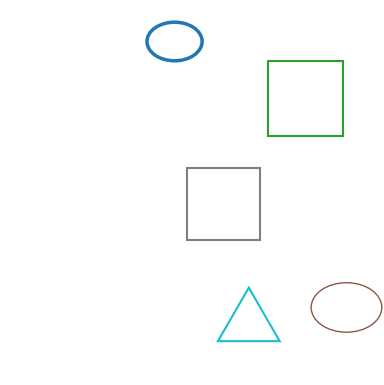[{"shape": "oval", "thickness": 2.5, "radius": 0.36, "center": [0.453, 0.892]}, {"shape": "square", "thickness": 1.5, "radius": 0.49, "center": [0.794, 0.744]}, {"shape": "oval", "thickness": 1, "radius": 0.46, "center": [0.9, 0.201]}, {"shape": "square", "thickness": 1.5, "radius": 0.47, "center": [0.581, 0.47]}, {"shape": "triangle", "thickness": 1.5, "radius": 0.46, "center": [0.646, 0.16]}]